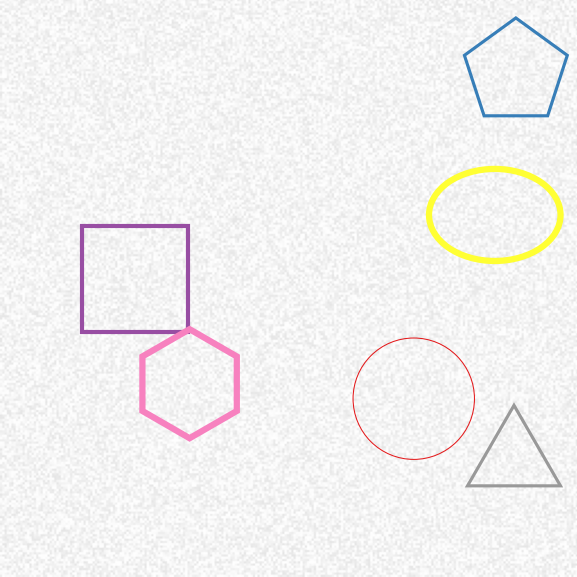[{"shape": "circle", "thickness": 0.5, "radius": 0.53, "center": [0.716, 0.309]}, {"shape": "pentagon", "thickness": 1.5, "radius": 0.47, "center": [0.893, 0.874]}, {"shape": "square", "thickness": 2, "radius": 0.46, "center": [0.234, 0.516]}, {"shape": "oval", "thickness": 3, "radius": 0.57, "center": [0.857, 0.627]}, {"shape": "hexagon", "thickness": 3, "radius": 0.47, "center": [0.328, 0.335]}, {"shape": "triangle", "thickness": 1.5, "radius": 0.46, "center": [0.89, 0.204]}]